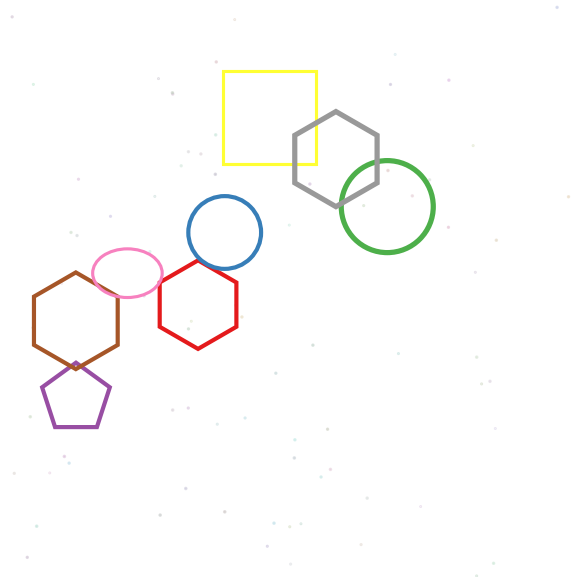[{"shape": "hexagon", "thickness": 2, "radius": 0.38, "center": [0.343, 0.472]}, {"shape": "circle", "thickness": 2, "radius": 0.31, "center": [0.389, 0.597]}, {"shape": "circle", "thickness": 2.5, "radius": 0.4, "center": [0.671, 0.641]}, {"shape": "pentagon", "thickness": 2, "radius": 0.31, "center": [0.132, 0.309]}, {"shape": "square", "thickness": 1.5, "radius": 0.4, "center": [0.467, 0.796]}, {"shape": "hexagon", "thickness": 2, "radius": 0.42, "center": [0.131, 0.444]}, {"shape": "oval", "thickness": 1.5, "radius": 0.3, "center": [0.221, 0.526]}, {"shape": "hexagon", "thickness": 2.5, "radius": 0.41, "center": [0.582, 0.724]}]